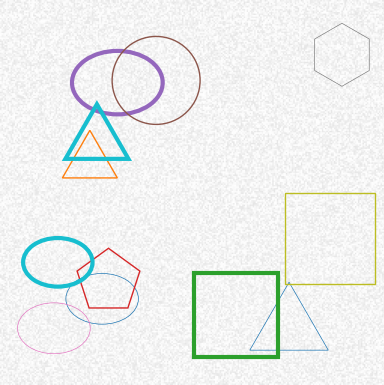[{"shape": "oval", "thickness": 0.5, "radius": 0.47, "center": [0.265, 0.224]}, {"shape": "triangle", "thickness": 0.5, "radius": 0.59, "center": [0.751, 0.149]}, {"shape": "triangle", "thickness": 1, "radius": 0.41, "center": [0.233, 0.579]}, {"shape": "square", "thickness": 3, "radius": 0.54, "center": [0.613, 0.182]}, {"shape": "pentagon", "thickness": 1, "radius": 0.43, "center": [0.282, 0.269]}, {"shape": "oval", "thickness": 3, "radius": 0.59, "center": [0.305, 0.785]}, {"shape": "circle", "thickness": 1, "radius": 0.57, "center": [0.405, 0.791]}, {"shape": "oval", "thickness": 0.5, "radius": 0.47, "center": [0.14, 0.147]}, {"shape": "hexagon", "thickness": 0.5, "radius": 0.41, "center": [0.888, 0.858]}, {"shape": "square", "thickness": 1, "radius": 0.59, "center": [0.857, 0.38]}, {"shape": "oval", "thickness": 3, "radius": 0.45, "center": [0.15, 0.319]}, {"shape": "triangle", "thickness": 3, "radius": 0.47, "center": [0.252, 0.635]}]